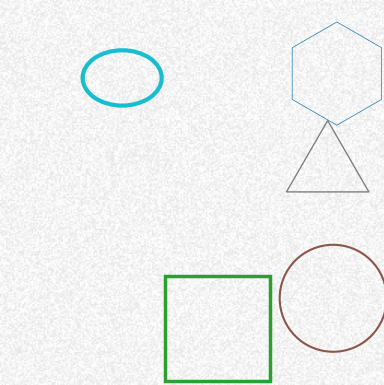[{"shape": "hexagon", "thickness": 0.5, "radius": 0.67, "center": [0.875, 0.809]}, {"shape": "square", "thickness": 2.5, "radius": 0.68, "center": [0.565, 0.146]}, {"shape": "circle", "thickness": 1.5, "radius": 0.69, "center": [0.865, 0.225]}, {"shape": "triangle", "thickness": 1, "radius": 0.62, "center": [0.851, 0.563]}, {"shape": "oval", "thickness": 3, "radius": 0.51, "center": [0.317, 0.798]}]